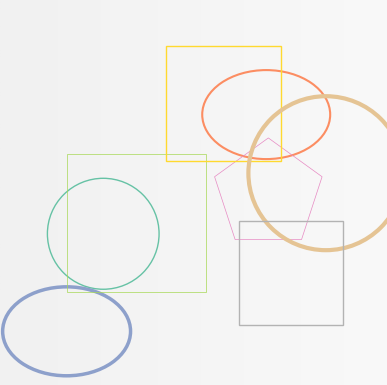[{"shape": "circle", "thickness": 1, "radius": 0.72, "center": [0.266, 0.393]}, {"shape": "oval", "thickness": 1.5, "radius": 0.83, "center": [0.687, 0.702]}, {"shape": "oval", "thickness": 2.5, "radius": 0.83, "center": [0.172, 0.139]}, {"shape": "pentagon", "thickness": 0.5, "radius": 0.73, "center": [0.692, 0.496]}, {"shape": "square", "thickness": 0.5, "radius": 0.9, "center": [0.352, 0.42]}, {"shape": "square", "thickness": 1, "radius": 0.74, "center": [0.577, 0.731]}, {"shape": "circle", "thickness": 3, "radius": 1.0, "center": [0.841, 0.55]}, {"shape": "square", "thickness": 1, "radius": 0.67, "center": [0.751, 0.291]}]